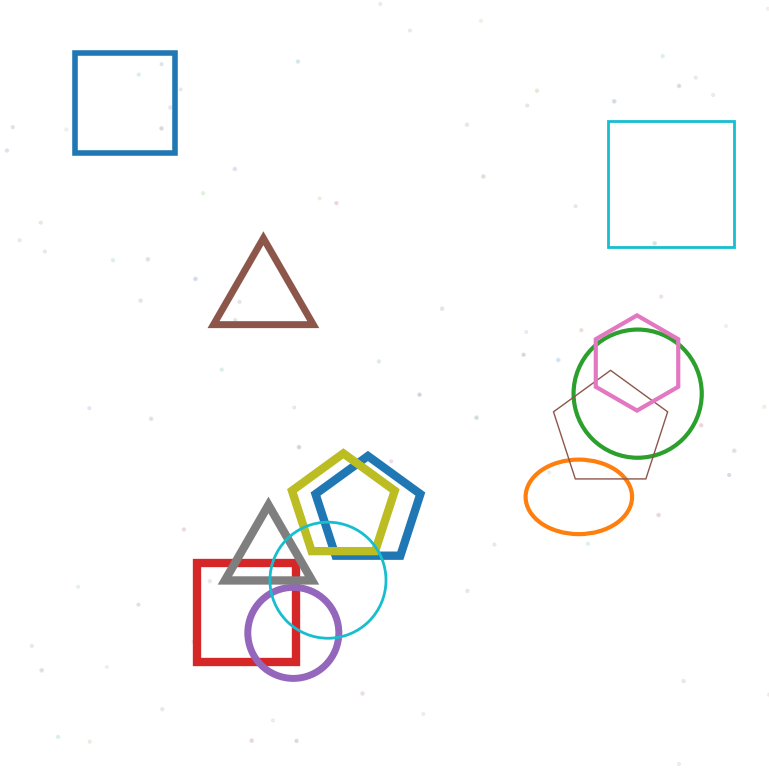[{"shape": "square", "thickness": 2, "radius": 0.32, "center": [0.162, 0.866]}, {"shape": "pentagon", "thickness": 3, "radius": 0.36, "center": [0.478, 0.336]}, {"shape": "oval", "thickness": 1.5, "radius": 0.35, "center": [0.752, 0.355]}, {"shape": "circle", "thickness": 1.5, "radius": 0.42, "center": [0.828, 0.489]}, {"shape": "square", "thickness": 3, "radius": 0.32, "center": [0.32, 0.204]}, {"shape": "circle", "thickness": 2.5, "radius": 0.3, "center": [0.381, 0.178]}, {"shape": "pentagon", "thickness": 0.5, "radius": 0.39, "center": [0.793, 0.441]}, {"shape": "triangle", "thickness": 2.5, "radius": 0.37, "center": [0.342, 0.616]}, {"shape": "hexagon", "thickness": 1.5, "radius": 0.31, "center": [0.827, 0.529]}, {"shape": "triangle", "thickness": 3, "radius": 0.33, "center": [0.349, 0.279]}, {"shape": "pentagon", "thickness": 3, "radius": 0.35, "center": [0.446, 0.341]}, {"shape": "circle", "thickness": 1, "radius": 0.38, "center": [0.426, 0.246]}, {"shape": "square", "thickness": 1, "radius": 0.41, "center": [0.871, 0.761]}]